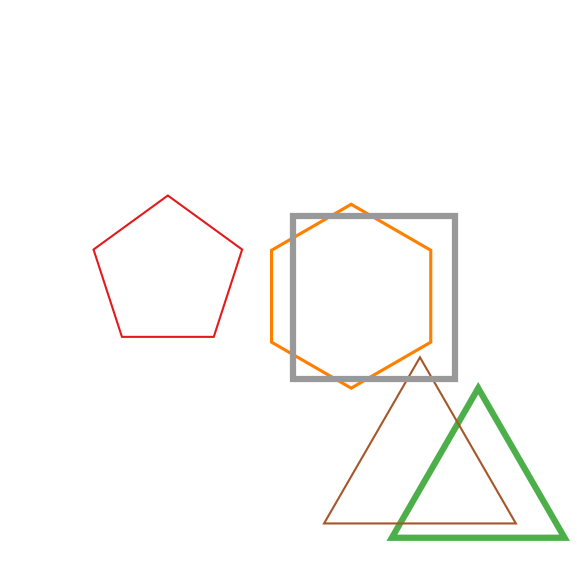[{"shape": "pentagon", "thickness": 1, "radius": 0.68, "center": [0.291, 0.525]}, {"shape": "triangle", "thickness": 3, "radius": 0.86, "center": [0.828, 0.154]}, {"shape": "hexagon", "thickness": 1.5, "radius": 0.8, "center": [0.608, 0.486]}, {"shape": "triangle", "thickness": 1, "radius": 0.96, "center": [0.727, 0.189]}, {"shape": "square", "thickness": 3, "radius": 0.7, "center": [0.648, 0.484]}]